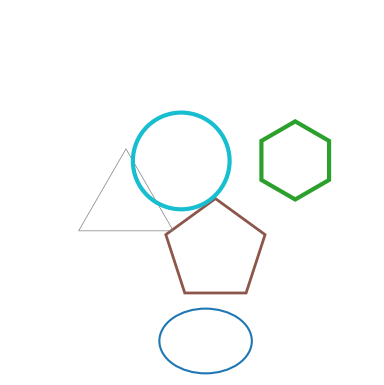[{"shape": "oval", "thickness": 1.5, "radius": 0.6, "center": [0.534, 0.114]}, {"shape": "hexagon", "thickness": 3, "radius": 0.51, "center": [0.767, 0.583]}, {"shape": "pentagon", "thickness": 2, "radius": 0.68, "center": [0.56, 0.349]}, {"shape": "triangle", "thickness": 0.5, "radius": 0.71, "center": [0.327, 0.471]}, {"shape": "circle", "thickness": 3, "radius": 0.63, "center": [0.471, 0.582]}]